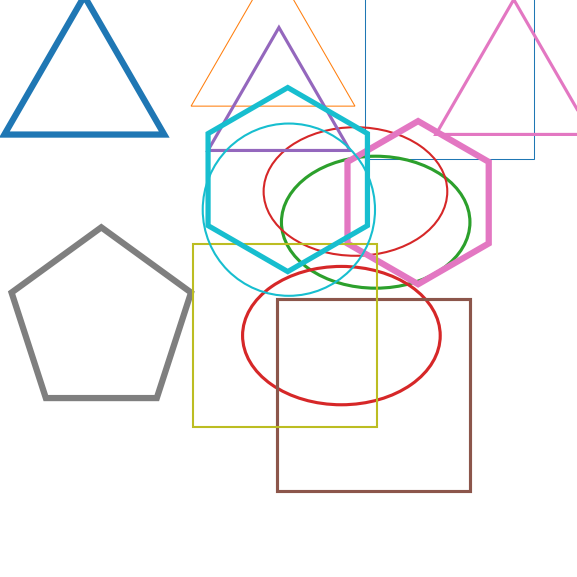[{"shape": "square", "thickness": 0.5, "radius": 0.73, "center": [0.778, 0.87]}, {"shape": "triangle", "thickness": 3, "radius": 0.8, "center": [0.146, 0.846]}, {"shape": "triangle", "thickness": 0.5, "radius": 0.82, "center": [0.473, 0.897]}, {"shape": "oval", "thickness": 1.5, "radius": 0.82, "center": [0.651, 0.614]}, {"shape": "oval", "thickness": 1, "radius": 0.8, "center": [0.616, 0.668]}, {"shape": "oval", "thickness": 1.5, "radius": 0.86, "center": [0.591, 0.418]}, {"shape": "triangle", "thickness": 1.5, "radius": 0.71, "center": [0.483, 0.81]}, {"shape": "square", "thickness": 1.5, "radius": 0.83, "center": [0.646, 0.315]}, {"shape": "triangle", "thickness": 1.5, "radius": 0.78, "center": [0.89, 0.844]}, {"shape": "hexagon", "thickness": 3, "radius": 0.71, "center": [0.724, 0.648]}, {"shape": "pentagon", "thickness": 3, "radius": 0.82, "center": [0.175, 0.442]}, {"shape": "square", "thickness": 1, "radius": 0.8, "center": [0.494, 0.418]}, {"shape": "hexagon", "thickness": 2.5, "radius": 0.8, "center": [0.498, 0.688]}, {"shape": "circle", "thickness": 1, "radius": 0.75, "center": [0.5, 0.636]}]